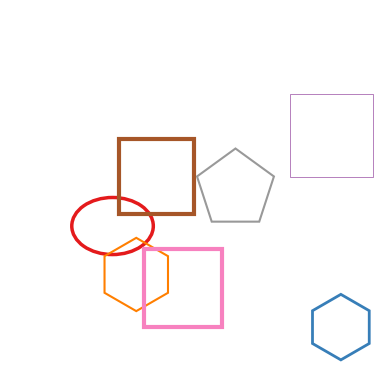[{"shape": "oval", "thickness": 2.5, "radius": 0.53, "center": [0.292, 0.413]}, {"shape": "hexagon", "thickness": 2, "radius": 0.43, "center": [0.885, 0.15]}, {"shape": "square", "thickness": 0.5, "radius": 0.54, "center": [0.861, 0.647]}, {"shape": "hexagon", "thickness": 1.5, "radius": 0.48, "center": [0.354, 0.287]}, {"shape": "square", "thickness": 3, "radius": 0.49, "center": [0.407, 0.541]}, {"shape": "square", "thickness": 3, "radius": 0.51, "center": [0.476, 0.252]}, {"shape": "pentagon", "thickness": 1.5, "radius": 0.53, "center": [0.612, 0.509]}]